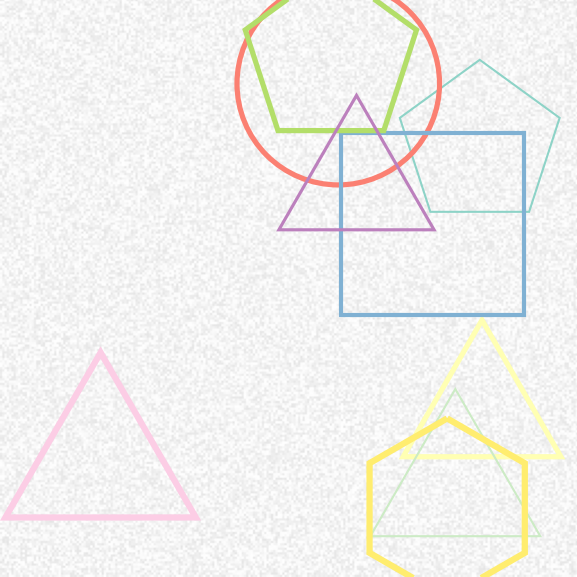[{"shape": "pentagon", "thickness": 1, "radius": 0.73, "center": [0.831, 0.75]}, {"shape": "triangle", "thickness": 2.5, "radius": 0.79, "center": [0.835, 0.287]}, {"shape": "circle", "thickness": 2.5, "radius": 0.88, "center": [0.586, 0.854]}, {"shape": "square", "thickness": 2, "radius": 0.79, "center": [0.749, 0.611]}, {"shape": "pentagon", "thickness": 2.5, "radius": 0.78, "center": [0.573, 0.899]}, {"shape": "triangle", "thickness": 3, "radius": 0.95, "center": [0.174, 0.198]}, {"shape": "triangle", "thickness": 1.5, "radius": 0.78, "center": [0.617, 0.679]}, {"shape": "triangle", "thickness": 1, "radius": 0.85, "center": [0.788, 0.156]}, {"shape": "hexagon", "thickness": 3, "radius": 0.78, "center": [0.774, 0.119]}]